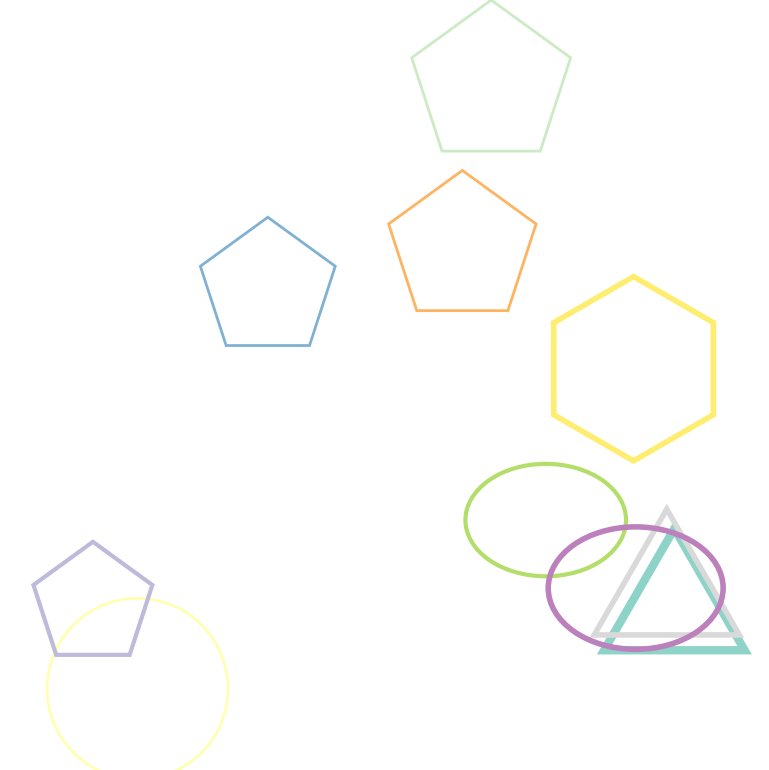[{"shape": "triangle", "thickness": 3, "radius": 0.53, "center": [0.876, 0.208]}, {"shape": "circle", "thickness": 1, "radius": 0.59, "center": [0.179, 0.105]}, {"shape": "pentagon", "thickness": 1.5, "radius": 0.41, "center": [0.121, 0.215]}, {"shape": "pentagon", "thickness": 1, "radius": 0.46, "center": [0.348, 0.626]}, {"shape": "pentagon", "thickness": 1, "radius": 0.5, "center": [0.6, 0.678]}, {"shape": "oval", "thickness": 1.5, "radius": 0.52, "center": [0.709, 0.325]}, {"shape": "triangle", "thickness": 2, "radius": 0.54, "center": [0.866, 0.23]}, {"shape": "oval", "thickness": 2, "radius": 0.57, "center": [0.826, 0.236]}, {"shape": "pentagon", "thickness": 1, "radius": 0.54, "center": [0.638, 0.891]}, {"shape": "hexagon", "thickness": 2, "radius": 0.6, "center": [0.823, 0.521]}]